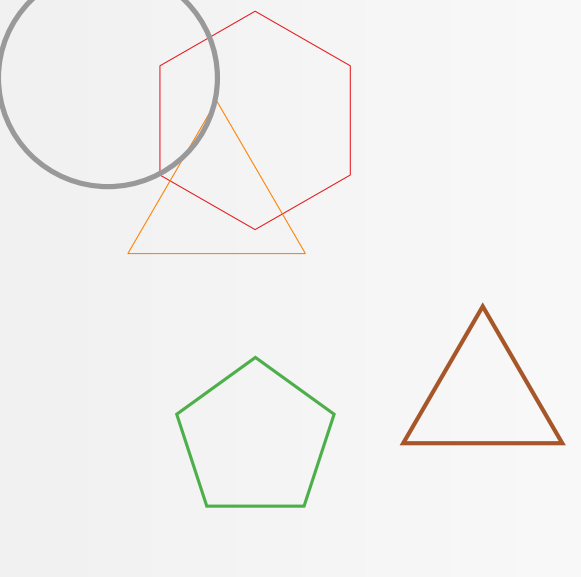[{"shape": "hexagon", "thickness": 0.5, "radius": 0.95, "center": [0.439, 0.791]}, {"shape": "pentagon", "thickness": 1.5, "radius": 0.71, "center": [0.439, 0.238]}, {"shape": "triangle", "thickness": 0.5, "radius": 0.88, "center": [0.373, 0.648]}, {"shape": "triangle", "thickness": 2, "radius": 0.79, "center": [0.831, 0.311]}, {"shape": "circle", "thickness": 2.5, "radius": 0.94, "center": [0.186, 0.864]}]